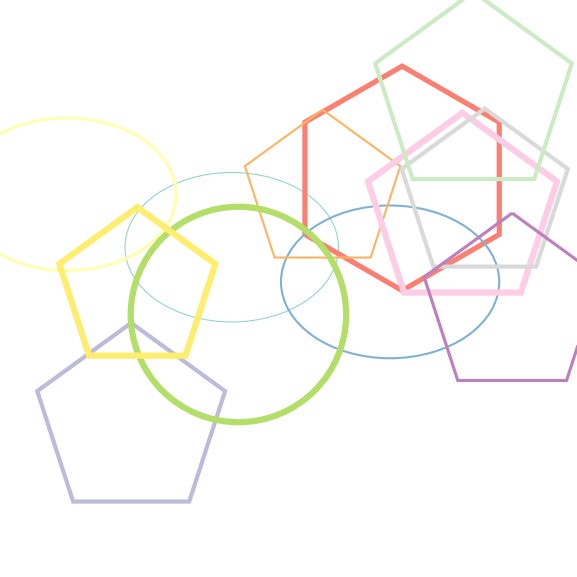[{"shape": "oval", "thickness": 0.5, "radius": 0.92, "center": [0.401, 0.571]}, {"shape": "oval", "thickness": 1.5, "radius": 0.94, "center": [0.116, 0.663]}, {"shape": "pentagon", "thickness": 2, "radius": 0.85, "center": [0.227, 0.269]}, {"shape": "hexagon", "thickness": 2.5, "radius": 0.97, "center": [0.696, 0.69]}, {"shape": "oval", "thickness": 1, "radius": 0.94, "center": [0.675, 0.511]}, {"shape": "pentagon", "thickness": 1, "radius": 0.71, "center": [0.559, 0.668]}, {"shape": "circle", "thickness": 3, "radius": 0.93, "center": [0.413, 0.455]}, {"shape": "pentagon", "thickness": 3, "radius": 0.86, "center": [0.801, 0.632]}, {"shape": "pentagon", "thickness": 2, "radius": 0.76, "center": [0.839, 0.66]}, {"shape": "pentagon", "thickness": 1.5, "radius": 0.8, "center": [0.887, 0.47]}, {"shape": "pentagon", "thickness": 2, "radius": 0.9, "center": [0.82, 0.834]}, {"shape": "pentagon", "thickness": 3, "radius": 0.71, "center": [0.238, 0.498]}]